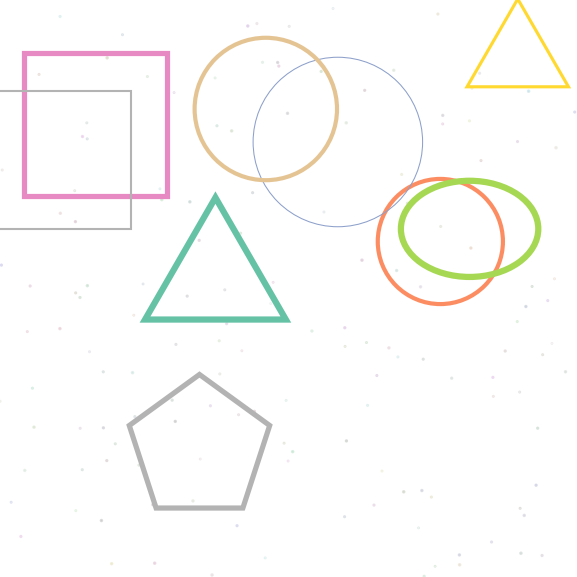[{"shape": "triangle", "thickness": 3, "radius": 0.7, "center": [0.373, 0.516]}, {"shape": "circle", "thickness": 2, "radius": 0.54, "center": [0.763, 0.581]}, {"shape": "circle", "thickness": 0.5, "radius": 0.73, "center": [0.585, 0.753]}, {"shape": "square", "thickness": 2.5, "radius": 0.62, "center": [0.165, 0.784]}, {"shape": "oval", "thickness": 3, "radius": 0.59, "center": [0.813, 0.603]}, {"shape": "triangle", "thickness": 1.5, "radius": 0.51, "center": [0.897, 0.9]}, {"shape": "circle", "thickness": 2, "radius": 0.62, "center": [0.46, 0.81]}, {"shape": "pentagon", "thickness": 2.5, "radius": 0.64, "center": [0.345, 0.223]}, {"shape": "square", "thickness": 1, "radius": 0.6, "center": [0.107, 0.722]}]